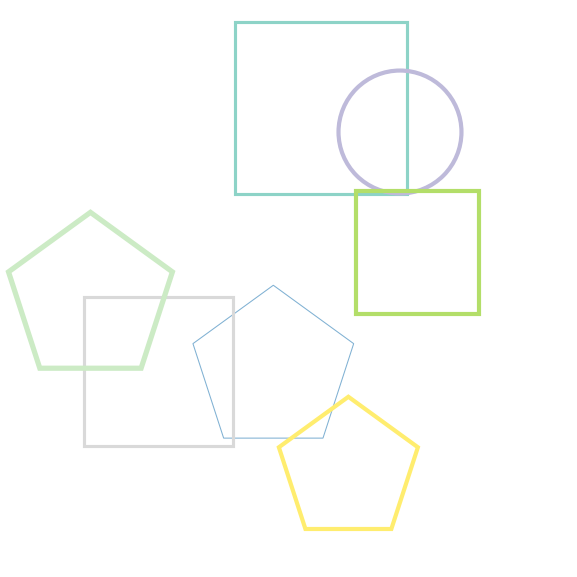[{"shape": "square", "thickness": 1.5, "radius": 0.74, "center": [0.556, 0.812]}, {"shape": "circle", "thickness": 2, "radius": 0.53, "center": [0.693, 0.771]}, {"shape": "pentagon", "thickness": 0.5, "radius": 0.73, "center": [0.473, 0.359]}, {"shape": "square", "thickness": 2, "radius": 0.53, "center": [0.724, 0.562]}, {"shape": "square", "thickness": 1.5, "radius": 0.65, "center": [0.274, 0.356]}, {"shape": "pentagon", "thickness": 2.5, "radius": 0.75, "center": [0.157, 0.482]}, {"shape": "pentagon", "thickness": 2, "radius": 0.63, "center": [0.603, 0.186]}]